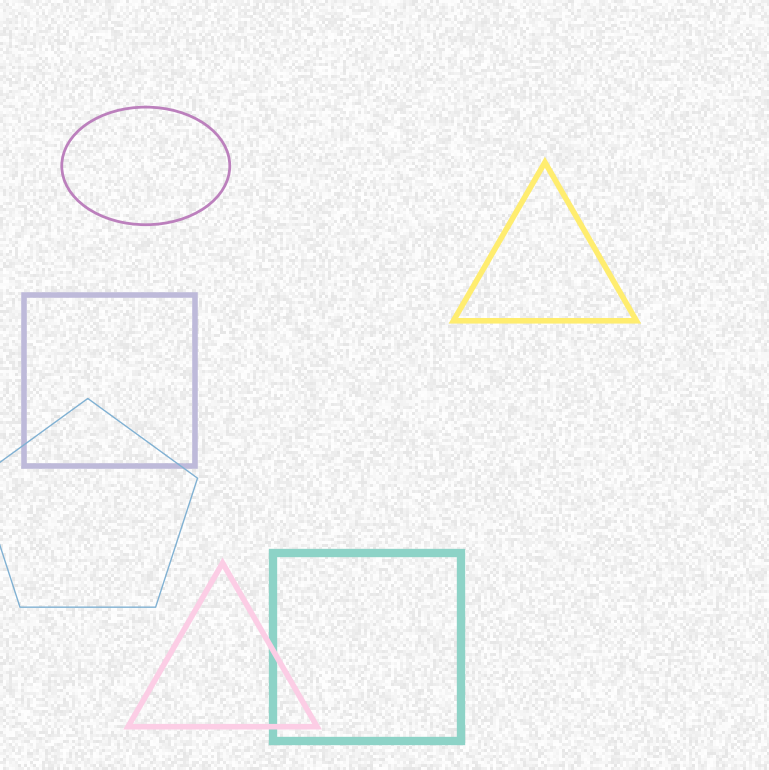[{"shape": "square", "thickness": 3, "radius": 0.61, "center": [0.477, 0.16]}, {"shape": "square", "thickness": 2, "radius": 0.56, "center": [0.142, 0.506]}, {"shape": "pentagon", "thickness": 0.5, "radius": 0.75, "center": [0.114, 0.333]}, {"shape": "triangle", "thickness": 2, "radius": 0.71, "center": [0.289, 0.127]}, {"shape": "oval", "thickness": 1, "radius": 0.55, "center": [0.189, 0.785]}, {"shape": "triangle", "thickness": 2, "radius": 0.69, "center": [0.708, 0.652]}]